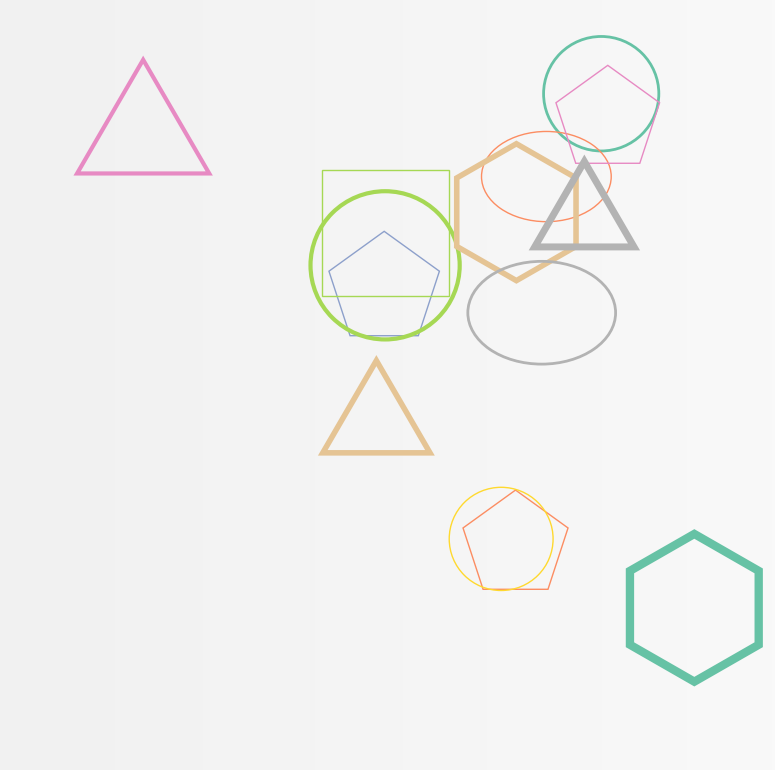[{"shape": "circle", "thickness": 1, "radius": 0.37, "center": [0.776, 0.878]}, {"shape": "hexagon", "thickness": 3, "radius": 0.48, "center": [0.896, 0.211]}, {"shape": "oval", "thickness": 0.5, "radius": 0.42, "center": [0.705, 0.771]}, {"shape": "pentagon", "thickness": 0.5, "radius": 0.36, "center": [0.665, 0.292]}, {"shape": "pentagon", "thickness": 0.5, "radius": 0.37, "center": [0.496, 0.625]}, {"shape": "pentagon", "thickness": 0.5, "radius": 0.35, "center": [0.784, 0.845]}, {"shape": "triangle", "thickness": 1.5, "radius": 0.49, "center": [0.185, 0.824]}, {"shape": "circle", "thickness": 1.5, "radius": 0.48, "center": [0.497, 0.655]}, {"shape": "square", "thickness": 0.5, "radius": 0.41, "center": [0.497, 0.698]}, {"shape": "circle", "thickness": 0.5, "radius": 0.34, "center": [0.647, 0.3]}, {"shape": "hexagon", "thickness": 2, "radius": 0.44, "center": [0.666, 0.724]}, {"shape": "triangle", "thickness": 2, "radius": 0.4, "center": [0.486, 0.452]}, {"shape": "triangle", "thickness": 2.5, "radius": 0.37, "center": [0.754, 0.716]}, {"shape": "oval", "thickness": 1, "radius": 0.48, "center": [0.699, 0.594]}]